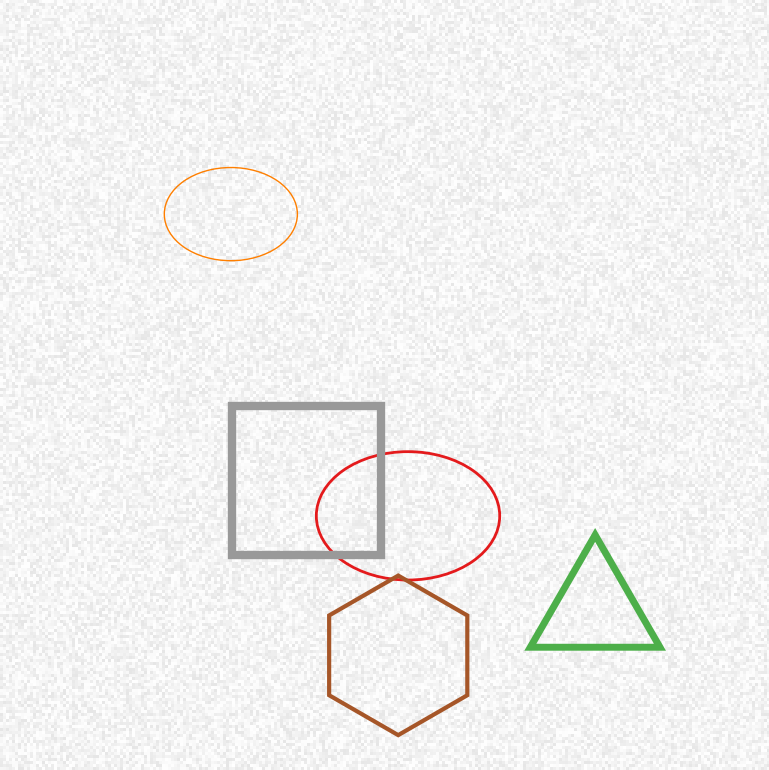[{"shape": "oval", "thickness": 1, "radius": 0.6, "center": [0.53, 0.33]}, {"shape": "triangle", "thickness": 2.5, "radius": 0.49, "center": [0.773, 0.208]}, {"shape": "oval", "thickness": 0.5, "radius": 0.43, "center": [0.3, 0.722]}, {"shape": "hexagon", "thickness": 1.5, "radius": 0.52, "center": [0.517, 0.149]}, {"shape": "square", "thickness": 3, "radius": 0.48, "center": [0.398, 0.376]}]